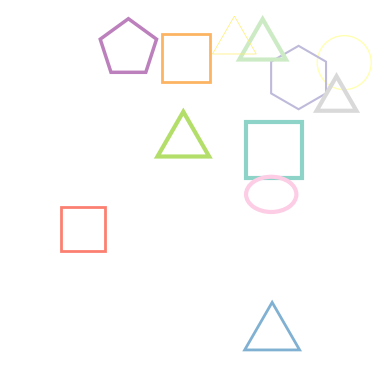[{"shape": "square", "thickness": 3, "radius": 0.36, "center": [0.713, 0.61]}, {"shape": "circle", "thickness": 1, "radius": 0.35, "center": [0.894, 0.837]}, {"shape": "hexagon", "thickness": 1.5, "radius": 0.41, "center": [0.776, 0.799]}, {"shape": "square", "thickness": 2, "radius": 0.29, "center": [0.216, 0.405]}, {"shape": "triangle", "thickness": 2, "radius": 0.41, "center": [0.707, 0.132]}, {"shape": "square", "thickness": 2, "radius": 0.31, "center": [0.484, 0.849]}, {"shape": "triangle", "thickness": 3, "radius": 0.39, "center": [0.476, 0.632]}, {"shape": "oval", "thickness": 3, "radius": 0.33, "center": [0.704, 0.495]}, {"shape": "triangle", "thickness": 3, "radius": 0.3, "center": [0.874, 0.742]}, {"shape": "pentagon", "thickness": 2.5, "radius": 0.38, "center": [0.333, 0.874]}, {"shape": "triangle", "thickness": 3, "radius": 0.35, "center": [0.682, 0.88]}, {"shape": "triangle", "thickness": 0.5, "radius": 0.33, "center": [0.609, 0.893]}]